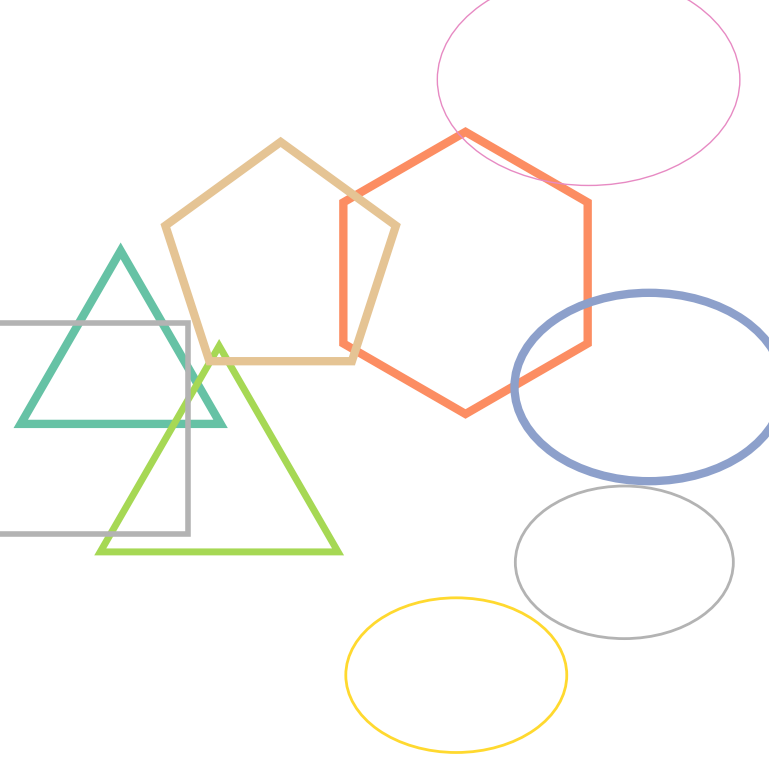[{"shape": "triangle", "thickness": 3, "radius": 0.75, "center": [0.157, 0.524]}, {"shape": "hexagon", "thickness": 3, "radius": 0.92, "center": [0.605, 0.646]}, {"shape": "oval", "thickness": 3, "radius": 0.87, "center": [0.843, 0.497]}, {"shape": "oval", "thickness": 0.5, "radius": 0.98, "center": [0.764, 0.897]}, {"shape": "triangle", "thickness": 2.5, "radius": 0.89, "center": [0.285, 0.372]}, {"shape": "oval", "thickness": 1, "radius": 0.72, "center": [0.593, 0.123]}, {"shape": "pentagon", "thickness": 3, "radius": 0.79, "center": [0.364, 0.658]}, {"shape": "square", "thickness": 2, "radius": 0.69, "center": [0.107, 0.444]}, {"shape": "oval", "thickness": 1, "radius": 0.71, "center": [0.811, 0.27]}]